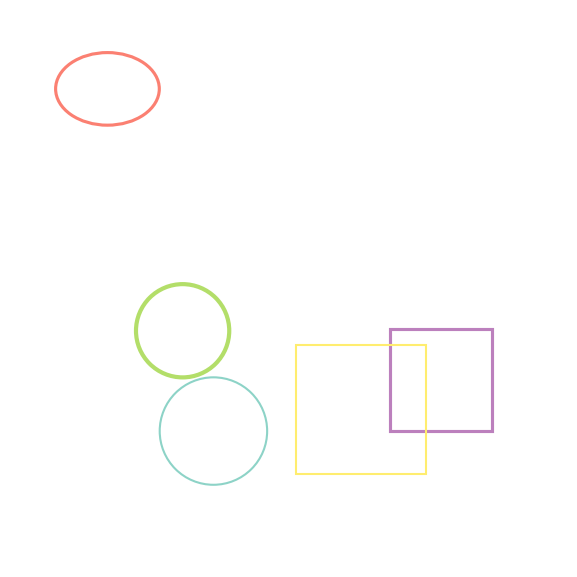[{"shape": "circle", "thickness": 1, "radius": 0.47, "center": [0.37, 0.253]}, {"shape": "oval", "thickness": 1.5, "radius": 0.45, "center": [0.186, 0.845]}, {"shape": "circle", "thickness": 2, "radius": 0.4, "center": [0.316, 0.426]}, {"shape": "square", "thickness": 1.5, "radius": 0.44, "center": [0.763, 0.341]}, {"shape": "square", "thickness": 1, "radius": 0.56, "center": [0.625, 0.29]}]